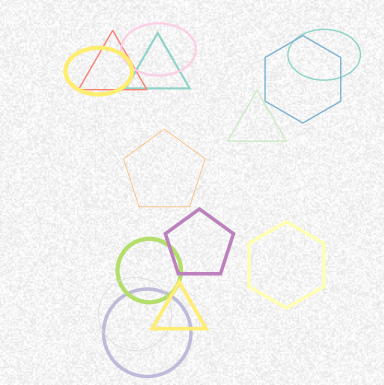[{"shape": "oval", "thickness": 1, "radius": 0.47, "center": [0.842, 0.858]}, {"shape": "triangle", "thickness": 1.5, "radius": 0.48, "center": [0.41, 0.818]}, {"shape": "hexagon", "thickness": 2.5, "radius": 0.56, "center": [0.744, 0.312]}, {"shape": "circle", "thickness": 2.5, "radius": 0.57, "center": [0.382, 0.136]}, {"shape": "triangle", "thickness": 1, "radius": 0.51, "center": [0.293, 0.818]}, {"shape": "hexagon", "thickness": 1, "radius": 0.57, "center": [0.787, 0.794]}, {"shape": "pentagon", "thickness": 0.5, "radius": 0.56, "center": [0.427, 0.553]}, {"shape": "circle", "thickness": 3, "radius": 0.41, "center": [0.388, 0.297]}, {"shape": "oval", "thickness": 1.5, "radius": 0.48, "center": [0.412, 0.872]}, {"shape": "circle", "thickness": 0.5, "radius": 0.47, "center": [0.351, 0.185]}, {"shape": "pentagon", "thickness": 2.5, "radius": 0.47, "center": [0.518, 0.364]}, {"shape": "triangle", "thickness": 1, "radius": 0.44, "center": [0.668, 0.677]}, {"shape": "triangle", "thickness": 2.5, "radius": 0.4, "center": [0.465, 0.187]}, {"shape": "oval", "thickness": 3, "radius": 0.43, "center": [0.256, 0.815]}]